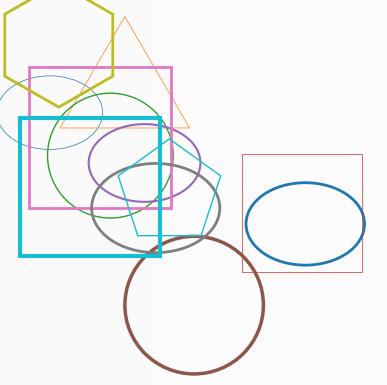[{"shape": "oval", "thickness": 2, "radius": 0.76, "center": [0.788, 0.418]}, {"shape": "oval", "thickness": 0.5, "radius": 0.68, "center": [0.128, 0.707]}, {"shape": "triangle", "thickness": 0.5, "radius": 0.96, "center": [0.322, 0.764]}, {"shape": "circle", "thickness": 1, "radius": 0.81, "center": [0.285, 0.596]}, {"shape": "square", "thickness": 0.5, "radius": 0.77, "center": [0.779, 0.447]}, {"shape": "oval", "thickness": 1.5, "radius": 0.72, "center": [0.373, 0.577]}, {"shape": "circle", "thickness": 2.5, "radius": 0.89, "center": [0.501, 0.207]}, {"shape": "square", "thickness": 2, "radius": 0.92, "center": [0.259, 0.644]}, {"shape": "oval", "thickness": 2, "radius": 0.83, "center": [0.402, 0.46]}, {"shape": "hexagon", "thickness": 2, "radius": 0.8, "center": [0.152, 0.883]}, {"shape": "square", "thickness": 3, "radius": 0.9, "center": [0.232, 0.514]}, {"shape": "pentagon", "thickness": 1, "radius": 0.7, "center": [0.437, 0.5]}]